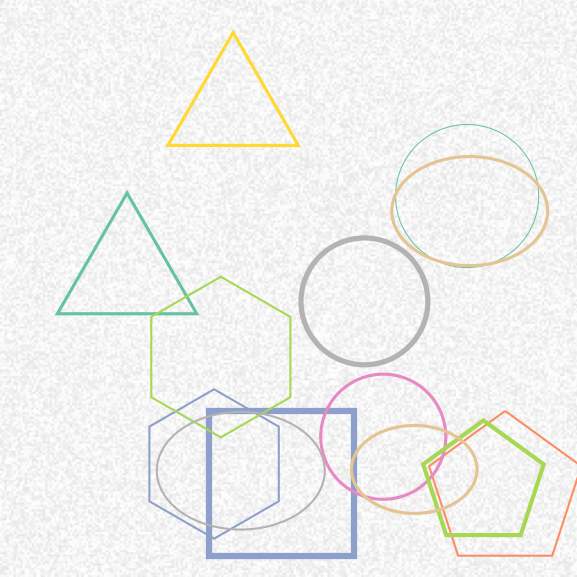[{"shape": "triangle", "thickness": 1.5, "radius": 0.7, "center": [0.22, 0.526]}, {"shape": "circle", "thickness": 0.5, "radius": 0.62, "center": [0.809, 0.66]}, {"shape": "pentagon", "thickness": 1, "radius": 0.69, "center": [0.875, 0.149]}, {"shape": "hexagon", "thickness": 1, "radius": 0.65, "center": [0.371, 0.196]}, {"shape": "square", "thickness": 3, "radius": 0.63, "center": [0.487, 0.162]}, {"shape": "circle", "thickness": 1.5, "radius": 0.54, "center": [0.664, 0.243]}, {"shape": "hexagon", "thickness": 1, "radius": 0.7, "center": [0.382, 0.381]}, {"shape": "pentagon", "thickness": 2, "radius": 0.55, "center": [0.837, 0.161]}, {"shape": "triangle", "thickness": 1.5, "radius": 0.65, "center": [0.404, 0.812]}, {"shape": "oval", "thickness": 1.5, "radius": 0.67, "center": [0.813, 0.634]}, {"shape": "oval", "thickness": 1.5, "radius": 0.54, "center": [0.717, 0.186]}, {"shape": "oval", "thickness": 1, "radius": 0.73, "center": [0.417, 0.184]}, {"shape": "circle", "thickness": 2.5, "radius": 0.55, "center": [0.631, 0.477]}]